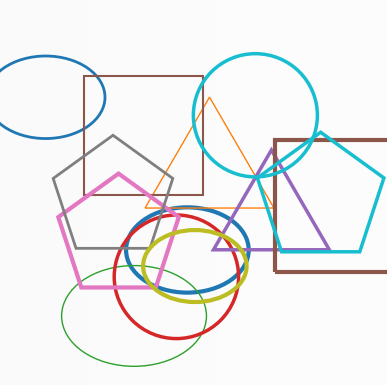[{"shape": "oval", "thickness": 2, "radius": 0.77, "center": [0.118, 0.747]}, {"shape": "oval", "thickness": 3, "radius": 0.79, "center": [0.484, 0.351]}, {"shape": "triangle", "thickness": 1, "radius": 0.96, "center": [0.541, 0.556]}, {"shape": "oval", "thickness": 1, "radius": 0.93, "center": [0.346, 0.179]}, {"shape": "circle", "thickness": 2.5, "radius": 0.8, "center": [0.455, 0.281]}, {"shape": "triangle", "thickness": 2.5, "radius": 0.86, "center": [0.7, 0.438]}, {"shape": "square", "thickness": 1.5, "radius": 0.77, "center": [0.371, 0.648]}, {"shape": "square", "thickness": 3, "radius": 0.86, "center": [0.881, 0.465]}, {"shape": "pentagon", "thickness": 3, "radius": 0.82, "center": [0.306, 0.386]}, {"shape": "pentagon", "thickness": 2, "radius": 0.81, "center": [0.292, 0.486]}, {"shape": "oval", "thickness": 3, "radius": 0.67, "center": [0.503, 0.309]}, {"shape": "pentagon", "thickness": 2.5, "radius": 0.86, "center": [0.828, 0.485]}, {"shape": "circle", "thickness": 2.5, "radius": 0.8, "center": [0.659, 0.701]}]